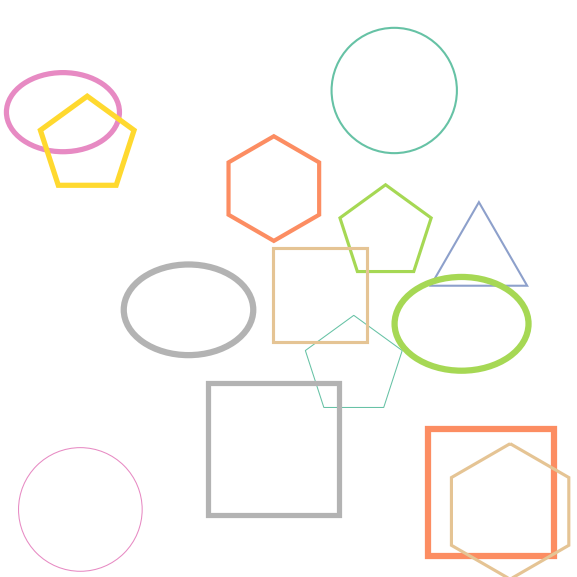[{"shape": "pentagon", "thickness": 0.5, "radius": 0.44, "center": [0.613, 0.365]}, {"shape": "circle", "thickness": 1, "radius": 0.54, "center": [0.683, 0.842]}, {"shape": "square", "thickness": 3, "radius": 0.55, "center": [0.85, 0.146]}, {"shape": "hexagon", "thickness": 2, "radius": 0.45, "center": [0.474, 0.673]}, {"shape": "triangle", "thickness": 1, "radius": 0.48, "center": [0.829, 0.553]}, {"shape": "oval", "thickness": 2.5, "radius": 0.49, "center": [0.109, 0.805]}, {"shape": "circle", "thickness": 0.5, "radius": 0.54, "center": [0.139, 0.117]}, {"shape": "pentagon", "thickness": 1.5, "radius": 0.42, "center": [0.668, 0.596]}, {"shape": "oval", "thickness": 3, "radius": 0.58, "center": [0.799, 0.438]}, {"shape": "pentagon", "thickness": 2.5, "radius": 0.43, "center": [0.151, 0.747]}, {"shape": "square", "thickness": 1.5, "radius": 0.41, "center": [0.554, 0.489]}, {"shape": "hexagon", "thickness": 1.5, "radius": 0.59, "center": [0.883, 0.114]}, {"shape": "square", "thickness": 2.5, "radius": 0.57, "center": [0.474, 0.222]}, {"shape": "oval", "thickness": 3, "radius": 0.56, "center": [0.326, 0.463]}]